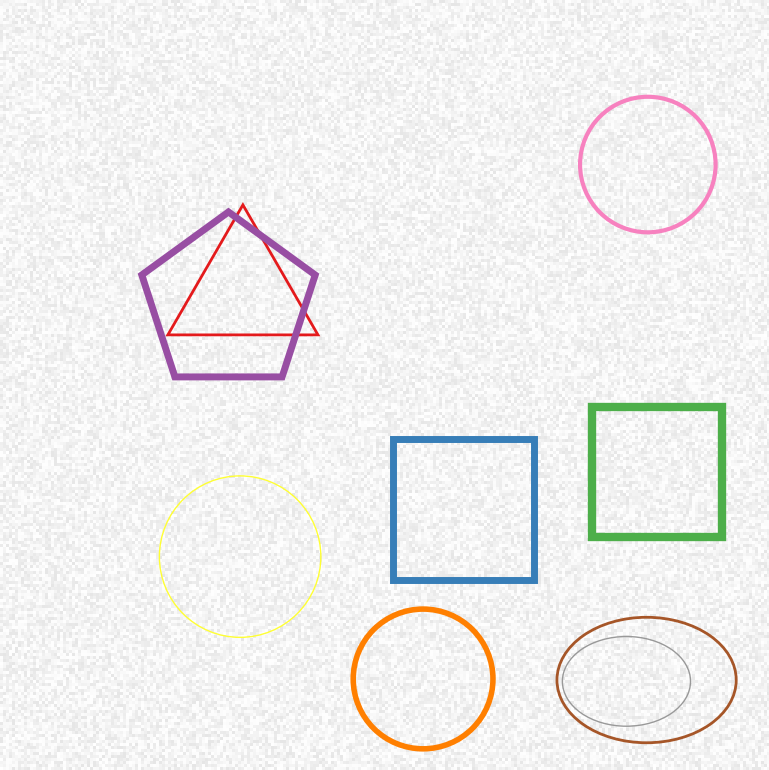[{"shape": "triangle", "thickness": 1, "radius": 0.56, "center": [0.315, 0.621]}, {"shape": "square", "thickness": 2.5, "radius": 0.46, "center": [0.602, 0.338]}, {"shape": "square", "thickness": 3, "radius": 0.42, "center": [0.853, 0.387]}, {"shape": "pentagon", "thickness": 2.5, "radius": 0.59, "center": [0.297, 0.606]}, {"shape": "circle", "thickness": 2, "radius": 0.45, "center": [0.549, 0.118]}, {"shape": "circle", "thickness": 0.5, "radius": 0.52, "center": [0.312, 0.277]}, {"shape": "oval", "thickness": 1, "radius": 0.58, "center": [0.84, 0.117]}, {"shape": "circle", "thickness": 1.5, "radius": 0.44, "center": [0.841, 0.786]}, {"shape": "oval", "thickness": 0.5, "radius": 0.42, "center": [0.814, 0.115]}]